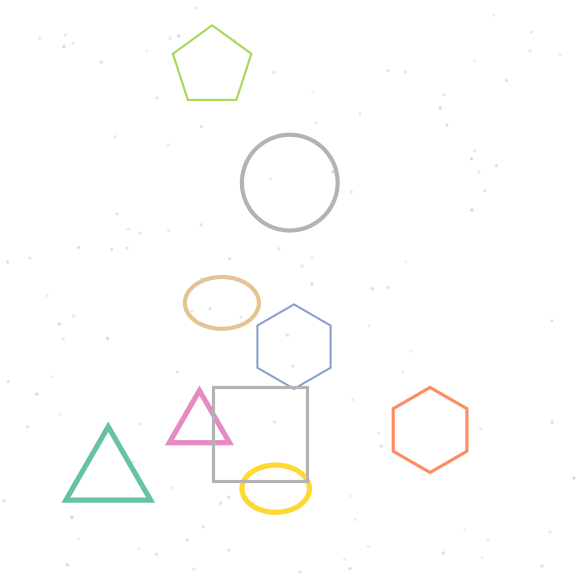[{"shape": "triangle", "thickness": 2.5, "radius": 0.42, "center": [0.187, 0.175]}, {"shape": "hexagon", "thickness": 1.5, "radius": 0.37, "center": [0.745, 0.255]}, {"shape": "hexagon", "thickness": 1, "radius": 0.37, "center": [0.509, 0.399]}, {"shape": "triangle", "thickness": 2.5, "radius": 0.3, "center": [0.345, 0.263]}, {"shape": "pentagon", "thickness": 1, "radius": 0.36, "center": [0.367, 0.884]}, {"shape": "oval", "thickness": 2.5, "radius": 0.29, "center": [0.477, 0.153]}, {"shape": "oval", "thickness": 2, "radius": 0.32, "center": [0.384, 0.475]}, {"shape": "square", "thickness": 1.5, "radius": 0.41, "center": [0.451, 0.248]}, {"shape": "circle", "thickness": 2, "radius": 0.41, "center": [0.502, 0.683]}]